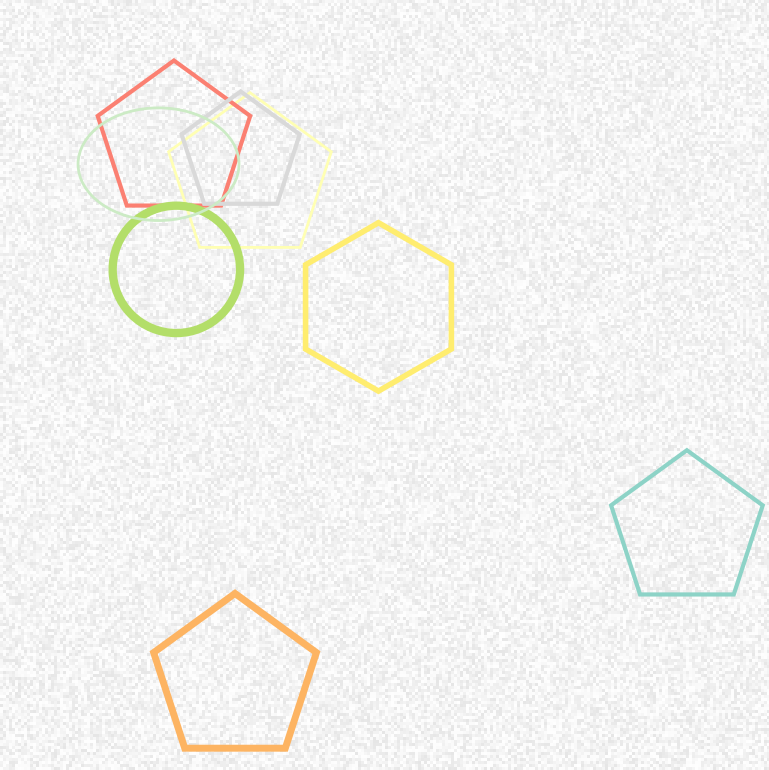[{"shape": "pentagon", "thickness": 1.5, "radius": 0.52, "center": [0.892, 0.312]}, {"shape": "pentagon", "thickness": 1, "radius": 0.56, "center": [0.325, 0.769]}, {"shape": "pentagon", "thickness": 1.5, "radius": 0.52, "center": [0.226, 0.817]}, {"shape": "pentagon", "thickness": 2.5, "radius": 0.56, "center": [0.305, 0.118]}, {"shape": "circle", "thickness": 3, "radius": 0.41, "center": [0.229, 0.65]}, {"shape": "pentagon", "thickness": 1.5, "radius": 0.4, "center": [0.313, 0.801]}, {"shape": "oval", "thickness": 1, "radius": 0.52, "center": [0.206, 0.787]}, {"shape": "hexagon", "thickness": 2, "radius": 0.55, "center": [0.492, 0.601]}]